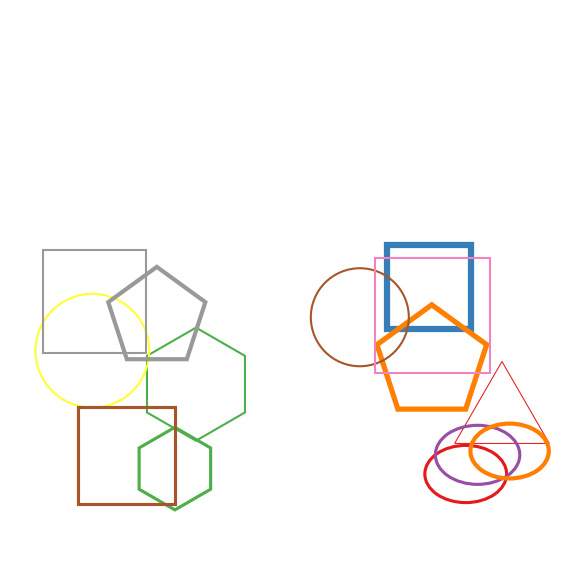[{"shape": "oval", "thickness": 1.5, "radius": 0.35, "center": [0.806, 0.178]}, {"shape": "triangle", "thickness": 0.5, "radius": 0.47, "center": [0.869, 0.279]}, {"shape": "square", "thickness": 3, "radius": 0.36, "center": [0.743, 0.503]}, {"shape": "hexagon", "thickness": 1, "radius": 0.49, "center": [0.339, 0.334]}, {"shape": "hexagon", "thickness": 1.5, "radius": 0.36, "center": [0.303, 0.188]}, {"shape": "oval", "thickness": 1.5, "radius": 0.37, "center": [0.827, 0.212]}, {"shape": "pentagon", "thickness": 2.5, "radius": 0.5, "center": [0.748, 0.371]}, {"shape": "oval", "thickness": 2, "radius": 0.34, "center": [0.882, 0.218]}, {"shape": "circle", "thickness": 1, "radius": 0.49, "center": [0.16, 0.392]}, {"shape": "circle", "thickness": 1, "radius": 0.42, "center": [0.623, 0.45]}, {"shape": "square", "thickness": 1.5, "radius": 0.42, "center": [0.219, 0.211]}, {"shape": "square", "thickness": 1, "radius": 0.5, "center": [0.749, 0.453]}, {"shape": "square", "thickness": 1, "radius": 0.45, "center": [0.164, 0.476]}, {"shape": "pentagon", "thickness": 2, "radius": 0.44, "center": [0.272, 0.449]}]